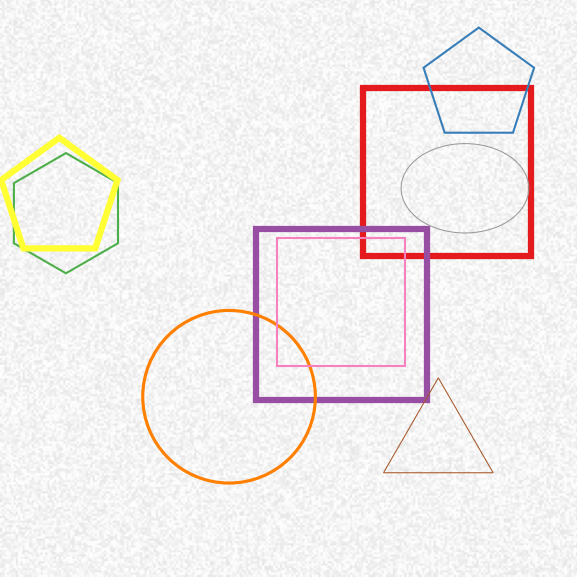[{"shape": "square", "thickness": 3, "radius": 0.73, "center": [0.775, 0.701]}, {"shape": "pentagon", "thickness": 1, "radius": 0.5, "center": [0.829, 0.851]}, {"shape": "hexagon", "thickness": 1, "radius": 0.52, "center": [0.114, 0.63]}, {"shape": "square", "thickness": 3, "radius": 0.74, "center": [0.592, 0.454]}, {"shape": "circle", "thickness": 1.5, "radius": 0.75, "center": [0.397, 0.312]}, {"shape": "pentagon", "thickness": 3, "radius": 0.53, "center": [0.103, 0.655]}, {"shape": "triangle", "thickness": 0.5, "radius": 0.55, "center": [0.759, 0.235]}, {"shape": "square", "thickness": 1, "radius": 0.56, "center": [0.59, 0.476]}, {"shape": "oval", "thickness": 0.5, "radius": 0.55, "center": [0.805, 0.673]}]